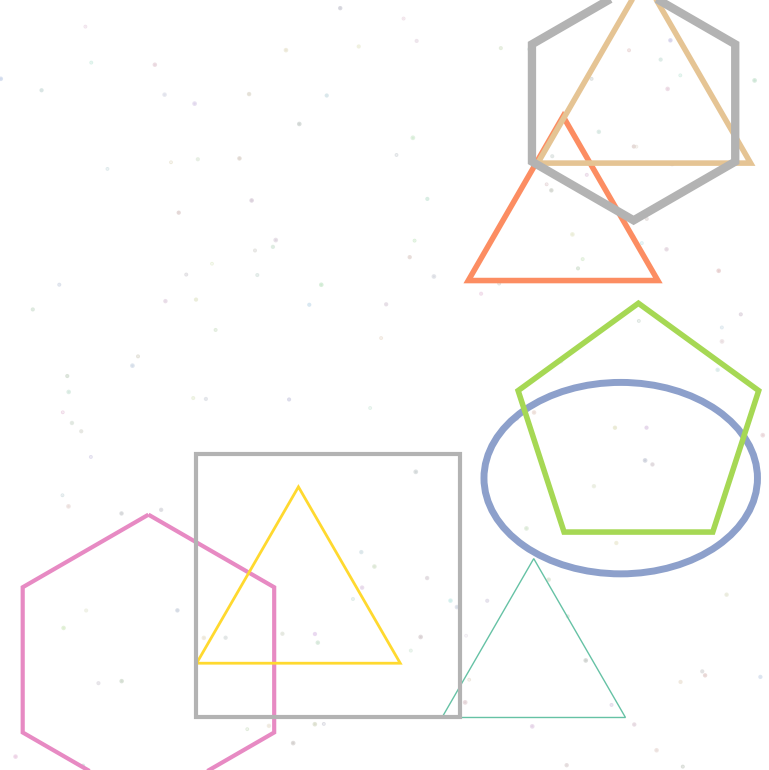[{"shape": "triangle", "thickness": 0.5, "radius": 0.69, "center": [0.693, 0.137]}, {"shape": "triangle", "thickness": 2, "radius": 0.71, "center": [0.731, 0.707]}, {"shape": "oval", "thickness": 2.5, "radius": 0.89, "center": [0.806, 0.379]}, {"shape": "hexagon", "thickness": 1.5, "radius": 0.94, "center": [0.193, 0.143]}, {"shape": "pentagon", "thickness": 2, "radius": 0.82, "center": [0.829, 0.442]}, {"shape": "triangle", "thickness": 1, "radius": 0.76, "center": [0.388, 0.215]}, {"shape": "triangle", "thickness": 2, "radius": 0.8, "center": [0.837, 0.868]}, {"shape": "hexagon", "thickness": 3, "radius": 0.76, "center": [0.823, 0.866]}, {"shape": "square", "thickness": 1.5, "radius": 0.85, "center": [0.426, 0.24]}]